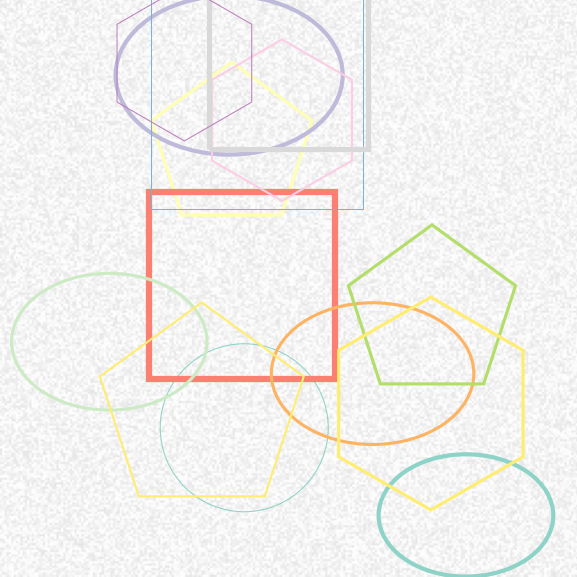[{"shape": "circle", "thickness": 0.5, "radius": 0.73, "center": [0.423, 0.258]}, {"shape": "oval", "thickness": 2, "radius": 0.76, "center": [0.807, 0.107]}, {"shape": "pentagon", "thickness": 1.5, "radius": 0.73, "center": [0.401, 0.745]}, {"shape": "oval", "thickness": 2, "radius": 0.98, "center": [0.397, 0.869]}, {"shape": "square", "thickness": 3, "radius": 0.81, "center": [0.419, 0.505]}, {"shape": "square", "thickness": 0.5, "radius": 0.92, "center": [0.445, 0.821]}, {"shape": "oval", "thickness": 1.5, "radius": 0.88, "center": [0.645, 0.352]}, {"shape": "pentagon", "thickness": 1.5, "radius": 0.76, "center": [0.748, 0.457]}, {"shape": "hexagon", "thickness": 1, "radius": 0.7, "center": [0.488, 0.791]}, {"shape": "square", "thickness": 2.5, "radius": 0.69, "center": [0.5, 0.878]}, {"shape": "hexagon", "thickness": 0.5, "radius": 0.67, "center": [0.319, 0.89]}, {"shape": "oval", "thickness": 1.5, "radius": 0.85, "center": [0.189, 0.407]}, {"shape": "hexagon", "thickness": 1.5, "radius": 0.92, "center": [0.746, 0.3]}, {"shape": "pentagon", "thickness": 1, "radius": 0.93, "center": [0.349, 0.29]}]